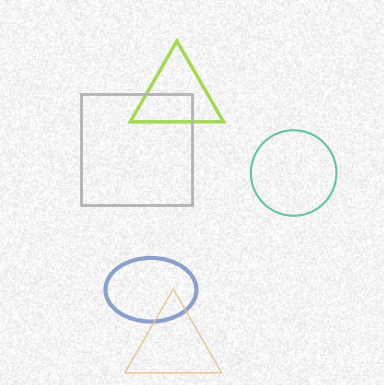[{"shape": "circle", "thickness": 1.5, "radius": 0.56, "center": [0.763, 0.551]}, {"shape": "oval", "thickness": 3, "radius": 0.59, "center": [0.392, 0.247]}, {"shape": "triangle", "thickness": 2.5, "radius": 0.7, "center": [0.46, 0.753]}, {"shape": "triangle", "thickness": 1, "radius": 0.73, "center": [0.45, 0.104]}, {"shape": "square", "thickness": 2, "radius": 0.72, "center": [0.354, 0.613]}]